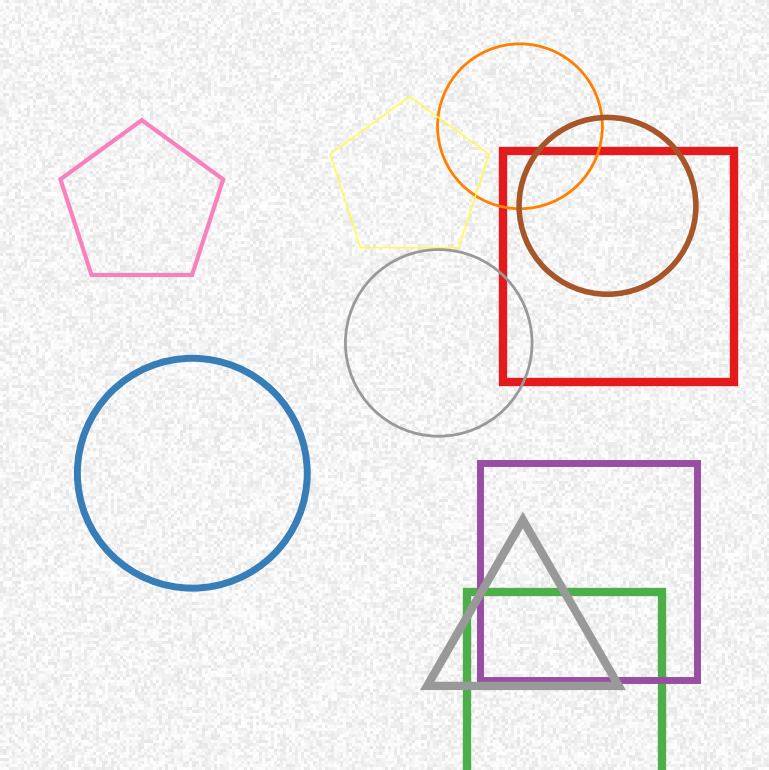[{"shape": "square", "thickness": 3, "radius": 0.75, "center": [0.803, 0.654]}, {"shape": "circle", "thickness": 2.5, "radius": 0.75, "center": [0.25, 0.385]}, {"shape": "square", "thickness": 3, "radius": 0.63, "center": [0.733, 0.105]}, {"shape": "square", "thickness": 2.5, "radius": 0.7, "center": [0.764, 0.258]}, {"shape": "circle", "thickness": 1, "radius": 0.54, "center": [0.675, 0.836]}, {"shape": "pentagon", "thickness": 0.5, "radius": 0.54, "center": [0.532, 0.766]}, {"shape": "circle", "thickness": 2, "radius": 0.57, "center": [0.789, 0.733]}, {"shape": "pentagon", "thickness": 1.5, "radius": 0.56, "center": [0.184, 0.733]}, {"shape": "circle", "thickness": 1, "radius": 0.61, "center": [0.57, 0.555]}, {"shape": "triangle", "thickness": 3, "radius": 0.72, "center": [0.679, 0.181]}]